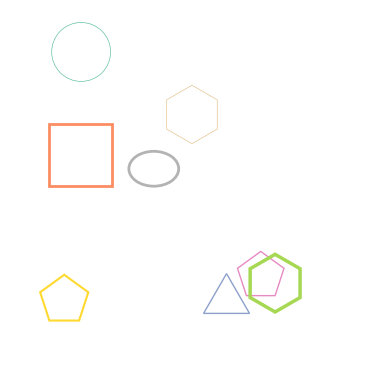[{"shape": "circle", "thickness": 0.5, "radius": 0.38, "center": [0.211, 0.865]}, {"shape": "square", "thickness": 2, "radius": 0.4, "center": [0.209, 0.596]}, {"shape": "triangle", "thickness": 1, "radius": 0.34, "center": [0.588, 0.22]}, {"shape": "pentagon", "thickness": 1, "radius": 0.32, "center": [0.677, 0.283]}, {"shape": "hexagon", "thickness": 2.5, "radius": 0.37, "center": [0.715, 0.265]}, {"shape": "pentagon", "thickness": 1.5, "radius": 0.33, "center": [0.167, 0.221]}, {"shape": "hexagon", "thickness": 0.5, "radius": 0.38, "center": [0.499, 0.703]}, {"shape": "oval", "thickness": 2, "radius": 0.32, "center": [0.399, 0.562]}]